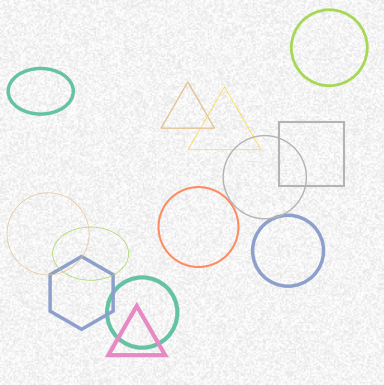[{"shape": "oval", "thickness": 2.5, "radius": 0.42, "center": [0.106, 0.763]}, {"shape": "circle", "thickness": 3, "radius": 0.46, "center": [0.369, 0.188]}, {"shape": "circle", "thickness": 1.5, "radius": 0.52, "center": [0.516, 0.41]}, {"shape": "circle", "thickness": 2.5, "radius": 0.46, "center": [0.748, 0.349]}, {"shape": "hexagon", "thickness": 2.5, "radius": 0.47, "center": [0.212, 0.239]}, {"shape": "triangle", "thickness": 3, "radius": 0.43, "center": [0.355, 0.12]}, {"shape": "oval", "thickness": 0.5, "radius": 0.49, "center": [0.235, 0.341]}, {"shape": "circle", "thickness": 2, "radius": 0.49, "center": [0.855, 0.876]}, {"shape": "triangle", "thickness": 0.5, "radius": 0.55, "center": [0.583, 0.666]}, {"shape": "circle", "thickness": 0.5, "radius": 0.53, "center": [0.125, 0.393]}, {"shape": "triangle", "thickness": 1, "radius": 0.4, "center": [0.488, 0.707]}, {"shape": "square", "thickness": 1.5, "radius": 0.42, "center": [0.81, 0.6]}, {"shape": "circle", "thickness": 1, "radius": 0.54, "center": [0.688, 0.54]}]